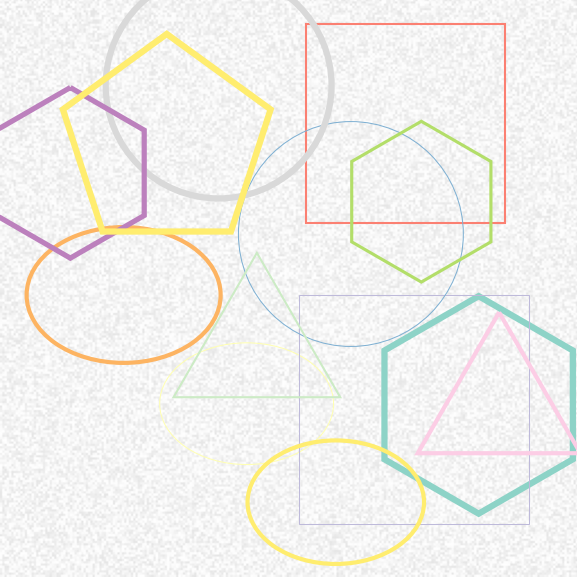[{"shape": "hexagon", "thickness": 3, "radius": 0.94, "center": [0.829, 0.298]}, {"shape": "oval", "thickness": 0.5, "radius": 0.75, "center": [0.427, 0.3]}, {"shape": "square", "thickness": 0.5, "radius": 0.99, "center": [0.716, 0.29]}, {"shape": "square", "thickness": 1, "radius": 0.86, "center": [0.702, 0.785]}, {"shape": "circle", "thickness": 0.5, "radius": 0.97, "center": [0.608, 0.594]}, {"shape": "oval", "thickness": 2, "radius": 0.84, "center": [0.214, 0.488]}, {"shape": "hexagon", "thickness": 1.5, "radius": 0.7, "center": [0.73, 0.65]}, {"shape": "triangle", "thickness": 2, "radius": 0.81, "center": [0.864, 0.296]}, {"shape": "circle", "thickness": 3, "radius": 0.98, "center": [0.379, 0.851]}, {"shape": "hexagon", "thickness": 2.5, "radius": 0.74, "center": [0.122, 0.7]}, {"shape": "triangle", "thickness": 1, "radius": 0.83, "center": [0.445, 0.395]}, {"shape": "oval", "thickness": 2, "radius": 0.76, "center": [0.581, 0.13]}, {"shape": "pentagon", "thickness": 3, "radius": 0.95, "center": [0.289, 0.751]}]